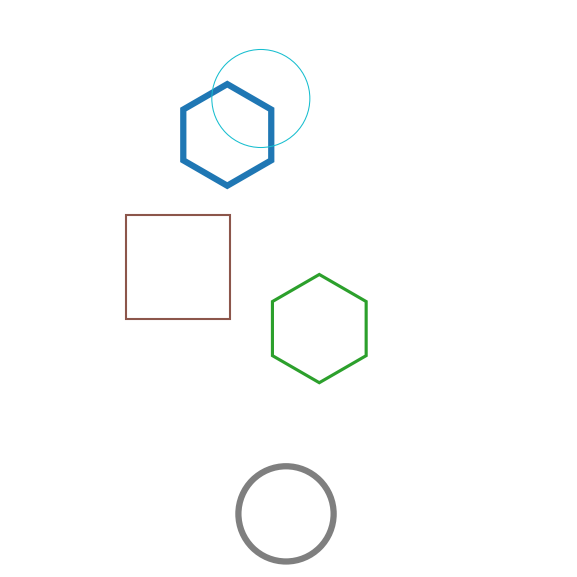[{"shape": "hexagon", "thickness": 3, "radius": 0.44, "center": [0.394, 0.766]}, {"shape": "hexagon", "thickness": 1.5, "radius": 0.47, "center": [0.553, 0.43]}, {"shape": "square", "thickness": 1, "radius": 0.45, "center": [0.308, 0.537]}, {"shape": "circle", "thickness": 3, "radius": 0.41, "center": [0.495, 0.109]}, {"shape": "circle", "thickness": 0.5, "radius": 0.42, "center": [0.452, 0.829]}]